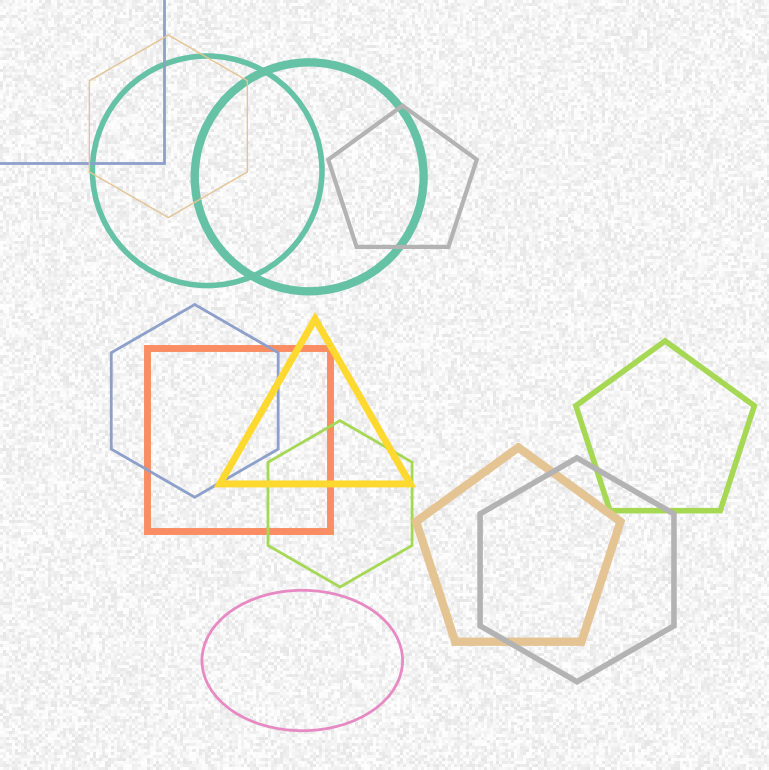[{"shape": "circle", "thickness": 3, "radius": 0.74, "center": [0.402, 0.77]}, {"shape": "circle", "thickness": 2, "radius": 0.75, "center": [0.269, 0.778]}, {"shape": "square", "thickness": 2.5, "radius": 0.59, "center": [0.31, 0.43]}, {"shape": "hexagon", "thickness": 1, "radius": 0.63, "center": [0.253, 0.479]}, {"shape": "square", "thickness": 1, "radius": 0.56, "center": [0.101, 0.9]}, {"shape": "oval", "thickness": 1, "radius": 0.65, "center": [0.393, 0.142]}, {"shape": "pentagon", "thickness": 2, "radius": 0.61, "center": [0.864, 0.435]}, {"shape": "hexagon", "thickness": 1, "radius": 0.54, "center": [0.442, 0.346]}, {"shape": "triangle", "thickness": 2.5, "radius": 0.71, "center": [0.409, 0.443]}, {"shape": "hexagon", "thickness": 0.5, "radius": 0.59, "center": [0.219, 0.836]}, {"shape": "pentagon", "thickness": 3, "radius": 0.7, "center": [0.673, 0.279]}, {"shape": "pentagon", "thickness": 1.5, "radius": 0.51, "center": [0.523, 0.761]}, {"shape": "hexagon", "thickness": 2, "radius": 0.73, "center": [0.749, 0.26]}]